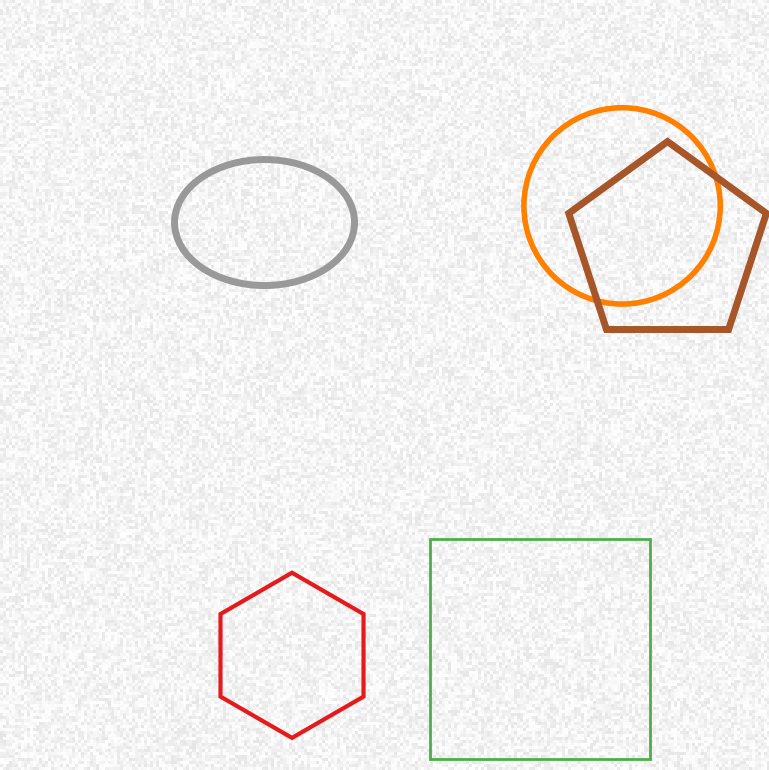[{"shape": "hexagon", "thickness": 1.5, "radius": 0.54, "center": [0.379, 0.149]}, {"shape": "square", "thickness": 1, "radius": 0.71, "center": [0.702, 0.157]}, {"shape": "circle", "thickness": 2, "radius": 0.64, "center": [0.808, 0.733]}, {"shape": "pentagon", "thickness": 2.5, "radius": 0.67, "center": [0.867, 0.681]}, {"shape": "oval", "thickness": 2.5, "radius": 0.58, "center": [0.344, 0.711]}]